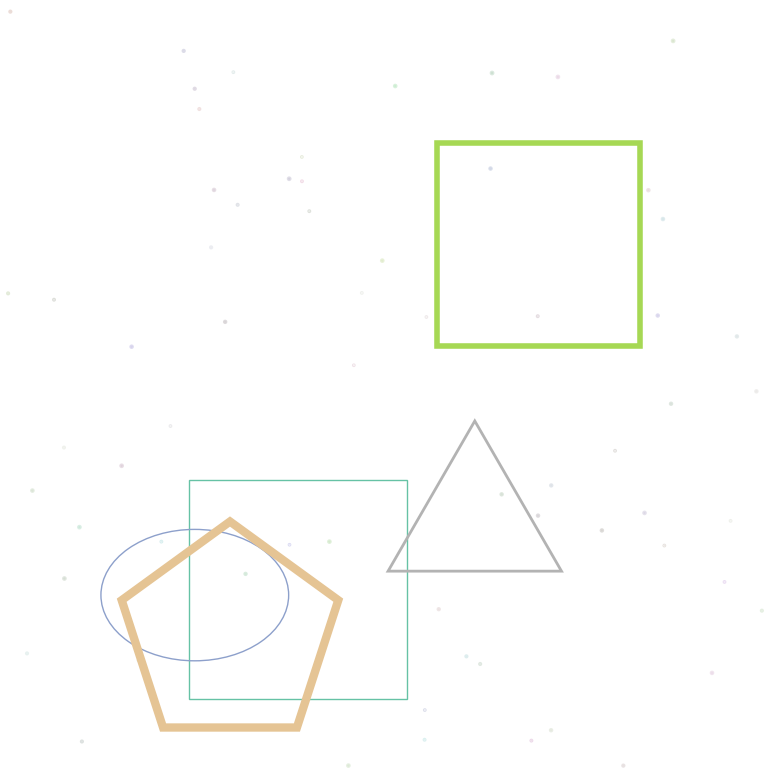[{"shape": "square", "thickness": 0.5, "radius": 0.71, "center": [0.387, 0.234]}, {"shape": "oval", "thickness": 0.5, "radius": 0.61, "center": [0.253, 0.227]}, {"shape": "square", "thickness": 2, "radius": 0.66, "center": [0.7, 0.682]}, {"shape": "pentagon", "thickness": 3, "radius": 0.74, "center": [0.299, 0.175]}, {"shape": "triangle", "thickness": 1, "radius": 0.65, "center": [0.617, 0.323]}]